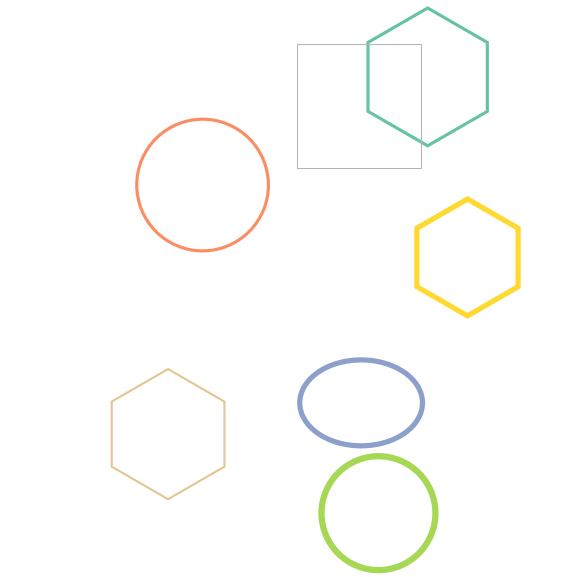[{"shape": "hexagon", "thickness": 1.5, "radius": 0.6, "center": [0.741, 0.866]}, {"shape": "circle", "thickness": 1.5, "radius": 0.57, "center": [0.351, 0.679]}, {"shape": "oval", "thickness": 2.5, "radius": 0.53, "center": [0.625, 0.302]}, {"shape": "circle", "thickness": 3, "radius": 0.49, "center": [0.655, 0.111]}, {"shape": "hexagon", "thickness": 2.5, "radius": 0.51, "center": [0.81, 0.553]}, {"shape": "hexagon", "thickness": 1, "radius": 0.56, "center": [0.291, 0.247]}, {"shape": "square", "thickness": 0.5, "radius": 0.54, "center": [0.622, 0.815]}]